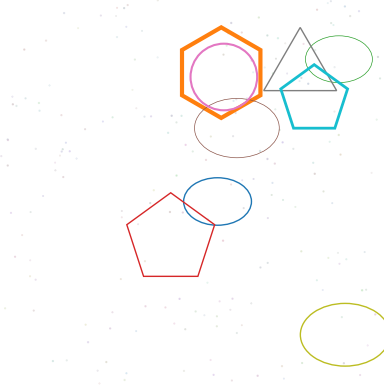[{"shape": "oval", "thickness": 1, "radius": 0.44, "center": [0.565, 0.477]}, {"shape": "hexagon", "thickness": 3, "radius": 0.59, "center": [0.575, 0.811]}, {"shape": "oval", "thickness": 0.5, "radius": 0.43, "center": [0.88, 0.846]}, {"shape": "pentagon", "thickness": 1, "radius": 0.6, "center": [0.443, 0.379]}, {"shape": "oval", "thickness": 0.5, "radius": 0.55, "center": [0.615, 0.667]}, {"shape": "circle", "thickness": 1.5, "radius": 0.43, "center": [0.581, 0.8]}, {"shape": "triangle", "thickness": 1, "radius": 0.55, "center": [0.78, 0.819]}, {"shape": "oval", "thickness": 1, "radius": 0.58, "center": [0.896, 0.131]}, {"shape": "pentagon", "thickness": 2, "radius": 0.46, "center": [0.816, 0.741]}]